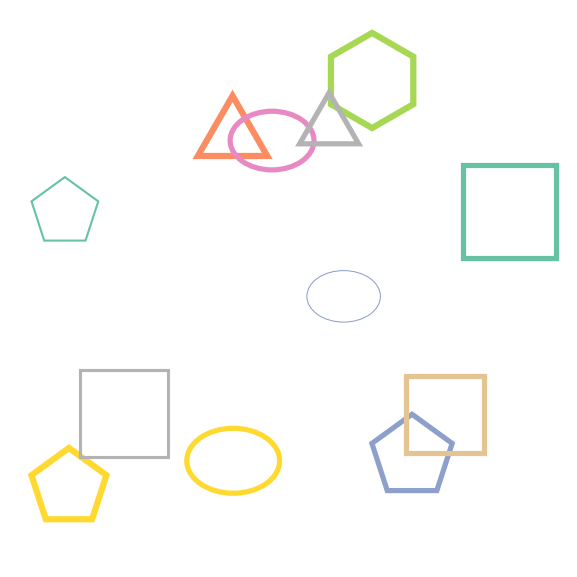[{"shape": "square", "thickness": 2.5, "radius": 0.4, "center": [0.883, 0.633]}, {"shape": "pentagon", "thickness": 1, "radius": 0.3, "center": [0.112, 0.632]}, {"shape": "triangle", "thickness": 3, "radius": 0.35, "center": [0.403, 0.764]}, {"shape": "pentagon", "thickness": 2.5, "radius": 0.37, "center": [0.713, 0.209]}, {"shape": "oval", "thickness": 0.5, "radius": 0.32, "center": [0.595, 0.486]}, {"shape": "oval", "thickness": 2.5, "radius": 0.36, "center": [0.471, 0.756]}, {"shape": "hexagon", "thickness": 3, "radius": 0.41, "center": [0.644, 0.86]}, {"shape": "pentagon", "thickness": 3, "radius": 0.34, "center": [0.119, 0.155]}, {"shape": "oval", "thickness": 2.5, "radius": 0.4, "center": [0.404, 0.201]}, {"shape": "square", "thickness": 2.5, "radius": 0.33, "center": [0.771, 0.282]}, {"shape": "square", "thickness": 1.5, "radius": 0.38, "center": [0.215, 0.283]}, {"shape": "triangle", "thickness": 2.5, "radius": 0.29, "center": [0.57, 0.78]}]